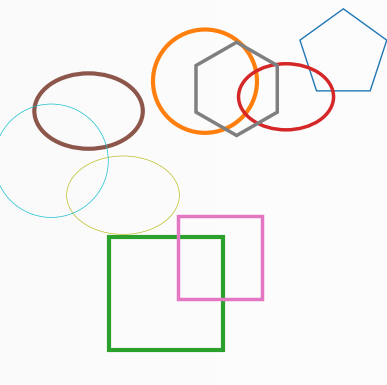[{"shape": "pentagon", "thickness": 1, "radius": 0.59, "center": [0.886, 0.859]}, {"shape": "circle", "thickness": 3, "radius": 0.67, "center": [0.529, 0.789]}, {"shape": "square", "thickness": 3, "radius": 0.74, "center": [0.428, 0.238]}, {"shape": "oval", "thickness": 2.5, "radius": 0.61, "center": [0.738, 0.749]}, {"shape": "oval", "thickness": 3, "radius": 0.7, "center": [0.229, 0.712]}, {"shape": "square", "thickness": 2.5, "radius": 0.54, "center": [0.568, 0.33]}, {"shape": "hexagon", "thickness": 2.5, "radius": 0.61, "center": [0.611, 0.769]}, {"shape": "oval", "thickness": 0.5, "radius": 0.73, "center": [0.317, 0.493]}, {"shape": "circle", "thickness": 0.5, "radius": 0.74, "center": [0.132, 0.583]}]